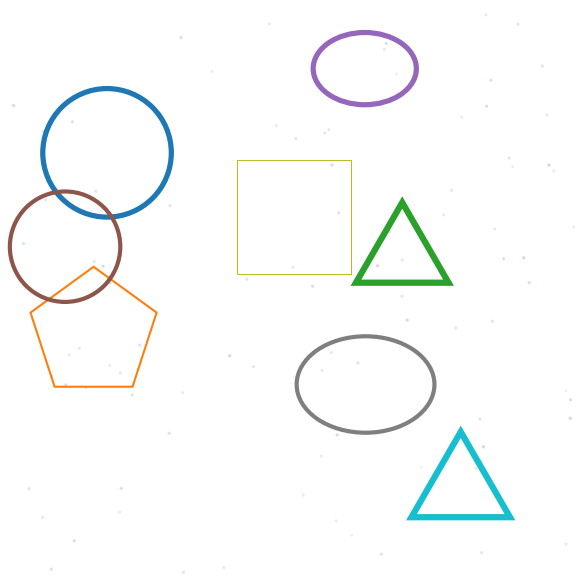[{"shape": "circle", "thickness": 2.5, "radius": 0.56, "center": [0.185, 0.734]}, {"shape": "pentagon", "thickness": 1, "radius": 0.57, "center": [0.162, 0.422]}, {"shape": "triangle", "thickness": 3, "radius": 0.46, "center": [0.697, 0.556]}, {"shape": "oval", "thickness": 2.5, "radius": 0.45, "center": [0.632, 0.88]}, {"shape": "circle", "thickness": 2, "radius": 0.48, "center": [0.113, 0.572]}, {"shape": "oval", "thickness": 2, "radius": 0.6, "center": [0.633, 0.333]}, {"shape": "square", "thickness": 0.5, "radius": 0.49, "center": [0.51, 0.623]}, {"shape": "triangle", "thickness": 3, "radius": 0.49, "center": [0.798, 0.153]}]